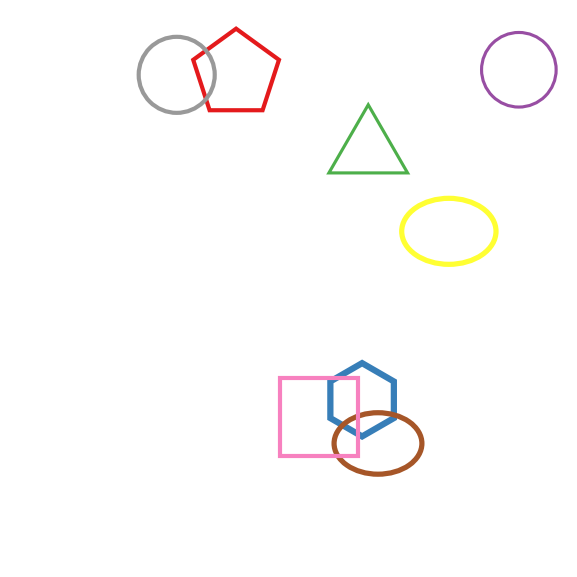[{"shape": "pentagon", "thickness": 2, "radius": 0.39, "center": [0.409, 0.871]}, {"shape": "hexagon", "thickness": 3, "radius": 0.32, "center": [0.627, 0.307]}, {"shape": "triangle", "thickness": 1.5, "radius": 0.39, "center": [0.638, 0.739]}, {"shape": "circle", "thickness": 1.5, "radius": 0.32, "center": [0.898, 0.878]}, {"shape": "oval", "thickness": 2.5, "radius": 0.41, "center": [0.777, 0.599]}, {"shape": "oval", "thickness": 2.5, "radius": 0.38, "center": [0.655, 0.231]}, {"shape": "square", "thickness": 2, "radius": 0.34, "center": [0.552, 0.278]}, {"shape": "circle", "thickness": 2, "radius": 0.33, "center": [0.306, 0.87]}]